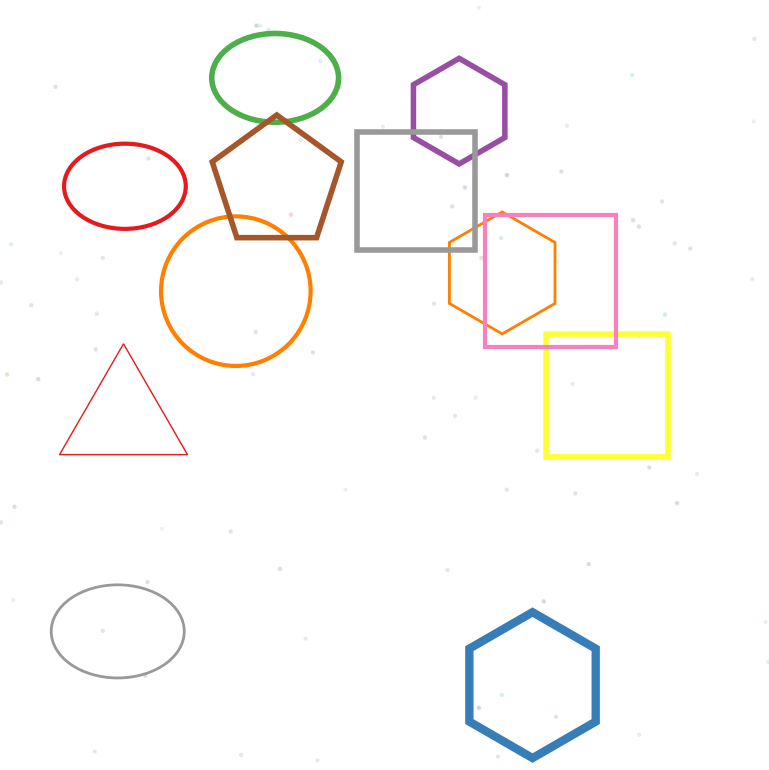[{"shape": "triangle", "thickness": 0.5, "radius": 0.48, "center": [0.16, 0.458]}, {"shape": "oval", "thickness": 1.5, "radius": 0.4, "center": [0.162, 0.758]}, {"shape": "hexagon", "thickness": 3, "radius": 0.47, "center": [0.692, 0.11]}, {"shape": "oval", "thickness": 2, "radius": 0.41, "center": [0.357, 0.899]}, {"shape": "hexagon", "thickness": 2, "radius": 0.34, "center": [0.596, 0.856]}, {"shape": "hexagon", "thickness": 1, "radius": 0.4, "center": [0.652, 0.646]}, {"shape": "circle", "thickness": 1.5, "radius": 0.49, "center": [0.306, 0.622]}, {"shape": "square", "thickness": 2, "radius": 0.4, "center": [0.788, 0.487]}, {"shape": "pentagon", "thickness": 2, "radius": 0.44, "center": [0.359, 0.763]}, {"shape": "square", "thickness": 1.5, "radius": 0.43, "center": [0.714, 0.635]}, {"shape": "oval", "thickness": 1, "radius": 0.43, "center": [0.153, 0.18]}, {"shape": "square", "thickness": 2, "radius": 0.39, "center": [0.54, 0.752]}]